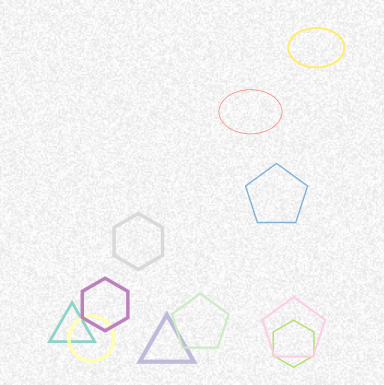[{"shape": "triangle", "thickness": 2, "radius": 0.34, "center": [0.187, 0.146]}, {"shape": "circle", "thickness": 2.5, "radius": 0.29, "center": [0.238, 0.121]}, {"shape": "triangle", "thickness": 3, "radius": 0.41, "center": [0.433, 0.101]}, {"shape": "oval", "thickness": 0.5, "radius": 0.41, "center": [0.651, 0.71]}, {"shape": "pentagon", "thickness": 1, "radius": 0.42, "center": [0.718, 0.491]}, {"shape": "hexagon", "thickness": 1, "radius": 0.31, "center": [0.763, 0.107]}, {"shape": "pentagon", "thickness": 1.5, "radius": 0.43, "center": [0.763, 0.143]}, {"shape": "hexagon", "thickness": 2.5, "radius": 0.36, "center": [0.359, 0.373]}, {"shape": "hexagon", "thickness": 2.5, "radius": 0.34, "center": [0.273, 0.209]}, {"shape": "pentagon", "thickness": 1.5, "radius": 0.39, "center": [0.52, 0.16]}, {"shape": "oval", "thickness": 1.5, "radius": 0.36, "center": [0.822, 0.876]}]